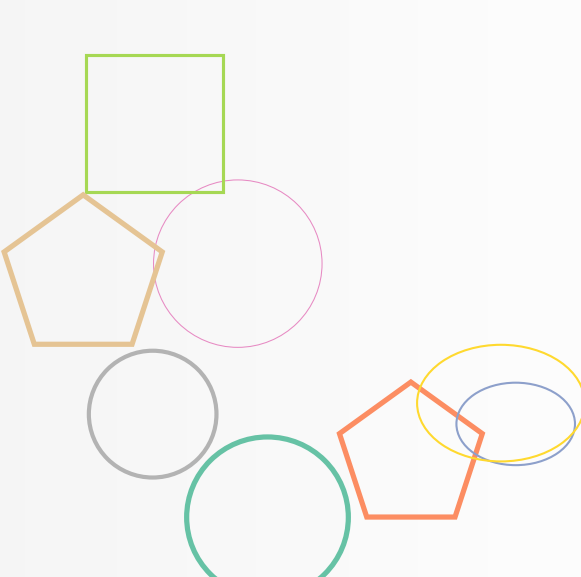[{"shape": "circle", "thickness": 2.5, "radius": 0.7, "center": [0.46, 0.103]}, {"shape": "pentagon", "thickness": 2.5, "radius": 0.65, "center": [0.707, 0.208]}, {"shape": "oval", "thickness": 1, "radius": 0.51, "center": [0.887, 0.265]}, {"shape": "circle", "thickness": 0.5, "radius": 0.72, "center": [0.409, 0.543]}, {"shape": "square", "thickness": 1.5, "radius": 0.59, "center": [0.266, 0.785]}, {"shape": "oval", "thickness": 1, "radius": 0.72, "center": [0.862, 0.301]}, {"shape": "pentagon", "thickness": 2.5, "radius": 0.72, "center": [0.143, 0.519]}, {"shape": "circle", "thickness": 2, "radius": 0.55, "center": [0.263, 0.282]}]